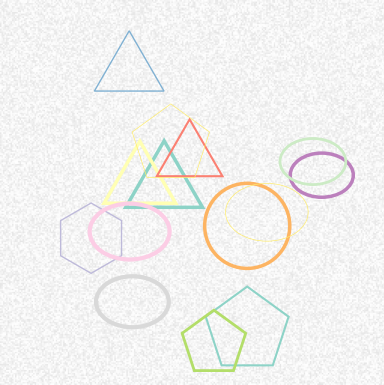[{"shape": "pentagon", "thickness": 1.5, "radius": 0.57, "center": [0.642, 0.143]}, {"shape": "triangle", "thickness": 2.5, "radius": 0.58, "center": [0.426, 0.519]}, {"shape": "triangle", "thickness": 2.5, "radius": 0.54, "center": [0.363, 0.526]}, {"shape": "hexagon", "thickness": 1, "radius": 0.46, "center": [0.237, 0.381]}, {"shape": "triangle", "thickness": 1.5, "radius": 0.49, "center": [0.493, 0.592]}, {"shape": "triangle", "thickness": 1, "radius": 0.52, "center": [0.336, 0.816]}, {"shape": "circle", "thickness": 2.5, "radius": 0.55, "center": [0.642, 0.413]}, {"shape": "pentagon", "thickness": 2, "radius": 0.43, "center": [0.556, 0.108]}, {"shape": "oval", "thickness": 3, "radius": 0.52, "center": [0.337, 0.399]}, {"shape": "oval", "thickness": 3, "radius": 0.47, "center": [0.344, 0.216]}, {"shape": "oval", "thickness": 2.5, "radius": 0.41, "center": [0.836, 0.545]}, {"shape": "oval", "thickness": 2, "radius": 0.43, "center": [0.813, 0.58]}, {"shape": "pentagon", "thickness": 0.5, "radius": 0.53, "center": [0.444, 0.624]}, {"shape": "oval", "thickness": 0.5, "radius": 0.54, "center": [0.693, 0.449]}]